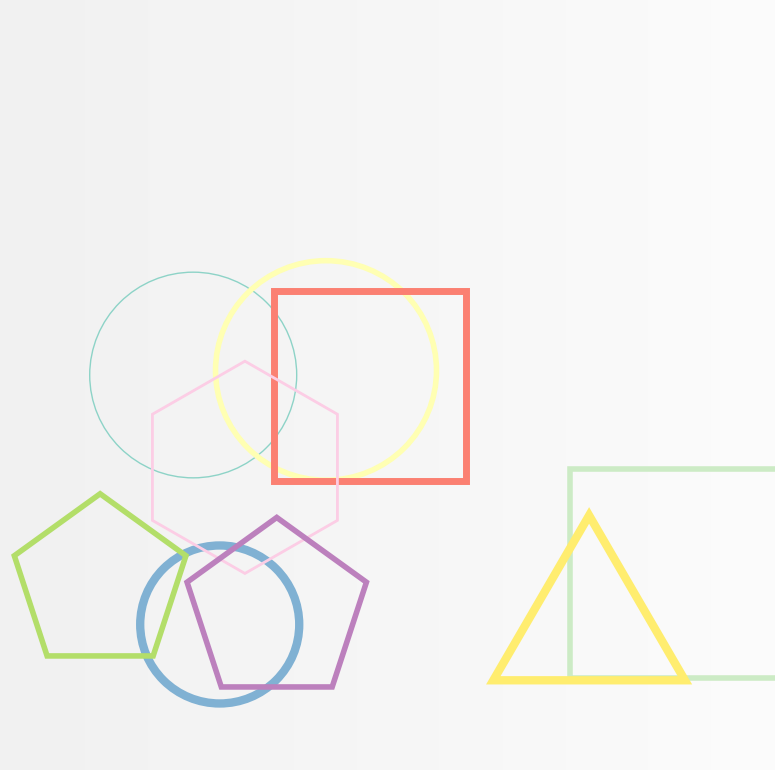[{"shape": "circle", "thickness": 0.5, "radius": 0.67, "center": [0.249, 0.513]}, {"shape": "circle", "thickness": 2, "radius": 0.71, "center": [0.421, 0.519]}, {"shape": "square", "thickness": 2.5, "radius": 0.62, "center": [0.477, 0.499]}, {"shape": "circle", "thickness": 3, "radius": 0.51, "center": [0.284, 0.189]}, {"shape": "pentagon", "thickness": 2, "radius": 0.58, "center": [0.129, 0.242]}, {"shape": "hexagon", "thickness": 1, "radius": 0.69, "center": [0.316, 0.393]}, {"shape": "pentagon", "thickness": 2, "radius": 0.61, "center": [0.357, 0.206]}, {"shape": "square", "thickness": 2, "radius": 0.68, "center": [0.871, 0.256]}, {"shape": "triangle", "thickness": 3, "radius": 0.71, "center": [0.76, 0.188]}]